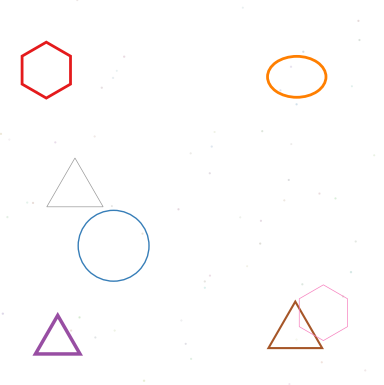[{"shape": "hexagon", "thickness": 2, "radius": 0.36, "center": [0.12, 0.818]}, {"shape": "circle", "thickness": 1, "radius": 0.46, "center": [0.295, 0.362]}, {"shape": "triangle", "thickness": 2.5, "radius": 0.33, "center": [0.15, 0.114]}, {"shape": "oval", "thickness": 2, "radius": 0.38, "center": [0.771, 0.8]}, {"shape": "triangle", "thickness": 1.5, "radius": 0.4, "center": [0.767, 0.136]}, {"shape": "hexagon", "thickness": 0.5, "radius": 0.36, "center": [0.84, 0.188]}, {"shape": "triangle", "thickness": 0.5, "radius": 0.42, "center": [0.195, 0.505]}]